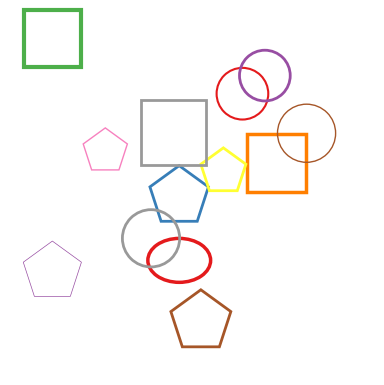[{"shape": "oval", "thickness": 2.5, "radius": 0.41, "center": [0.466, 0.324]}, {"shape": "circle", "thickness": 1.5, "radius": 0.34, "center": [0.63, 0.757]}, {"shape": "pentagon", "thickness": 2, "radius": 0.4, "center": [0.465, 0.49]}, {"shape": "square", "thickness": 3, "radius": 0.37, "center": [0.136, 0.899]}, {"shape": "circle", "thickness": 2, "radius": 0.33, "center": [0.688, 0.804]}, {"shape": "pentagon", "thickness": 0.5, "radius": 0.4, "center": [0.136, 0.294]}, {"shape": "square", "thickness": 2.5, "radius": 0.38, "center": [0.718, 0.576]}, {"shape": "pentagon", "thickness": 2, "radius": 0.31, "center": [0.58, 0.554]}, {"shape": "circle", "thickness": 1, "radius": 0.38, "center": [0.796, 0.654]}, {"shape": "pentagon", "thickness": 2, "radius": 0.41, "center": [0.522, 0.165]}, {"shape": "pentagon", "thickness": 1, "radius": 0.3, "center": [0.273, 0.607]}, {"shape": "square", "thickness": 2, "radius": 0.42, "center": [0.452, 0.655]}, {"shape": "circle", "thickness": 2, "radius": 0.37, "center": [0.392, 0.381]}]